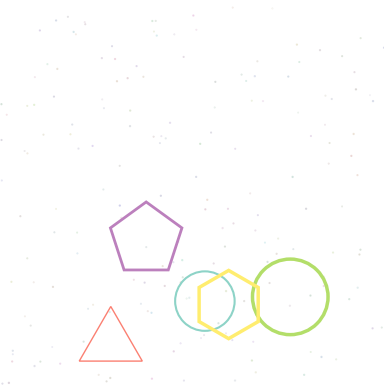[{"shape": "circle", "thickness": 1.5, "radius": 0.39, "center": [0.532, 0.218]}, {"shape": "triangle", "thickness": 1, "radius": 0.47, "center": [0.288, 0.109]}, {"shape": "circle", "thickness": 2.5, "radius": 0.49, "center": [0.754, 0.229]}, {"shape": "pentagon", "thickness": 2, "radius": 0.49, "center": [0.38, 0.378]}, {"shape": "hexagon", "thickness": 2.5, "radius": 0.44, "center": [0.594, 0.209]}]